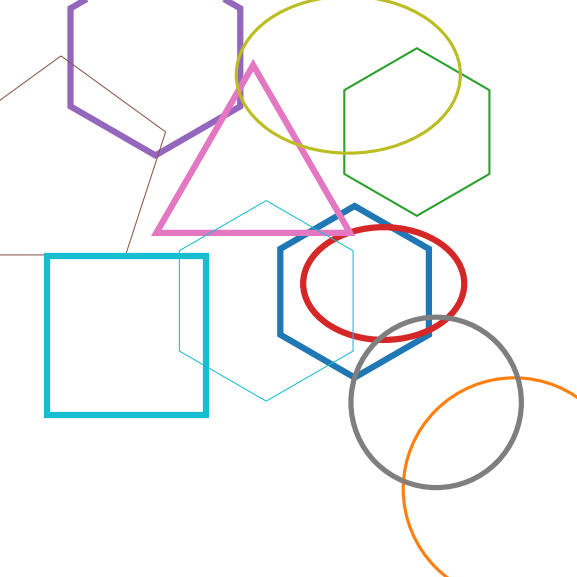[{"shape": "hexagon", "thickness": 3, "radius": 0.74, "center": [0.614, 0.494]}, {"shape": "circle", "thickness": 1.5, "radius": 0.96, "center": [0.891, 0.152]}, {"shape": "hexagon", "thickness": 1, "radius": 0.73, "center": [0.722, 0.77]}, {"shape": "oval", "thickness": 3, "radius": 0.7, "center": [0.664, 0.508]}, {"shape": "hexagon", "thickness": 3, "radius": 0.85, "center": [0.269, 0.9]}, {"shape": "pentagon", "thickness": 0.5, "radius": 0.95, "center": [0.106, 0.712]}, {"shape": "triangle", "thickness": 3, "radius": 0.97, "center": [0.438, 0.693]}, {"shape": "circle", "thickness": 2.5, "radius": 0.74, "center": [0.755, 0.302]}, {"shape": "oval", "thickness": 1.5, "radius": 0.97, "center": [0.603, 0.87]}, {"shape": "square", "thickness": 3, "radius": 0.69, "center": [0.218, 0.417]}, {"shape": "hexagon", "thickness": 0.5, "radius": 0.87, "center": [0.461, 0.478]}]